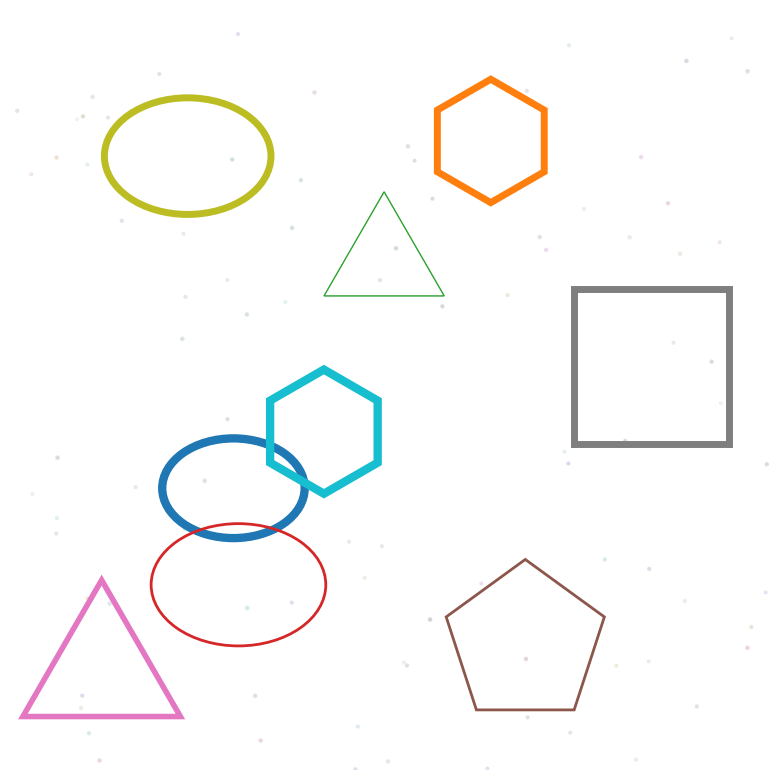[{"shape": "oval", "thickness": 3, "radius": 0.46, "center": [0.303, 0.366]}, {"shape": "hexagon", "thickness": 2.5, "radius": 0.4, "center": [0.637, 0.817]}, {"shape": "triangle", "thickness": 0.5, "radius": 0.45, "center": [0.499, 0.661]}, {"shape": "oval", "thickness": 1, "radius": 0.57, "center": [0.31, 0.241]}, {"shape": "pentagon", "thickness": 1, "radius": 0.54, "center": [0.682, 0.165]}, {"shape": "triangle", "thickness": 2, "radius": 0.59, "center": [0.132, 0.128]}, {"shape": "square", "thickness": 2.5, "radius": 0.5, "center": [0.846, 0.524]}, {"shape": "oval", "thickness": 2.5, "radius": 0.54, "center": [0.244, 0.797]}, {"shape": "hexagon", "thickness": 3, "radius": 0.4, "center": [0.421, 0.439]}]